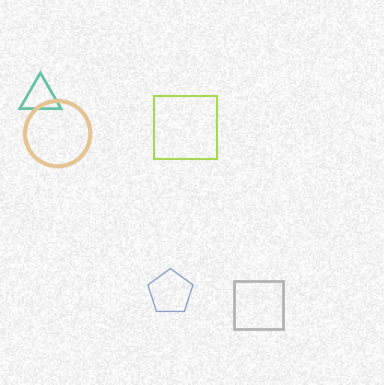[{"shape": "triangle", "thickness": 2, "radius": 0.31, "center": [0.105, 0.749]}, {"shape": "pentagon", "thickness": 1, "radius": 0.31, "center": [0.443, 0.241]}, {"shape": "square", "thickness": 1.5, "radius": 0.41, "center": [0.481, 0.668]}, {"shape": "circle", "thickness": 3, "radius": 0.42, "center": [0.15, 0.653]}, {"shape": "square", "thickness": 2, "radius": 0.32, "center": [0.671, 0.208]}]